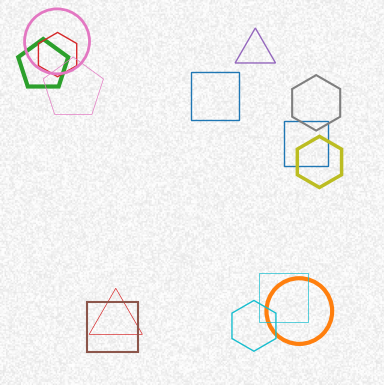[{"shape": "square", "thickness": 1, "radius": 0.31, "center": [0.559, 0.75]}, {"shape": "square", "thickness": 1, "radius": 0.29, "center": [0.796, 0.627]}, {"shape": "circle", "thickness": 3, "radius": 0.43, "center": [0.777, 0.192]}, {"shape": "pentagon", "thickness": 3, "radius": 0.34, "center": [0.112, 0.83]}, {"shape": "hexagon", "thickness": 1, "radius": 0.29, "center": [0.15, 0.858]}, {"shape": "triangle", "thickness": 0.5, "radius": 0.4, "center": [0.301, 0.171]}, {"shape": "triangle", "thickness": 1, "radius": 0.3, "center": [0.663, 0.867]}, {"shape": "square", "thickness": 1.5, "radius": 0.33, "center": [0.292, 0.15]}, {"shape": "circle", "thickness": 2, "radius": 0.42, "center": [0.148, 0.893]}, {"shape": "pentagon", "thickness": 0.5, "radius": 0.41, "center": [0.19, 0.77]}, {"shape": "hexagon", "thickness": 1.5, "radius": 0.36, "center": [0.821, 0.733]}, {"shape": "hexagon", "thickness": 2.5, "radius": 0.33, "center": [0.83, 0.579]}, {"shape": "square", "thickness": 0.5, "radius": 0.32, "center": [0.737, 0.227]}, {"shape": "hexagon", "thickness": 1, "radius": 0.33, "center": [0.66, 0.154]}]